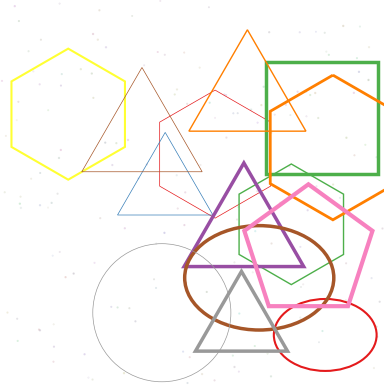[{"shape": "oval", "thickness": 1.5, "radius": 0.67, "center": [0.845, 0.13]}, {"shape": "hexagon", "thickness": 0.5, "radius": 0.83, "center": [0.559, 0.6]}, {"shape": "triangle", "thickness": 0.5, "radius": 0.72, "center": [0.429, 0.513]}, {"shape": "hexagon", "thickness": 1, "radius": 0.78, "center": [0.757, 0.417]}, {"shape": "square", "thickness": 2.5, "radius": 0.73, "center": [0.836, 0.692]}, {"shape": "triangle", "thickness": 2.5, "radius": 0.9, "center": [0.633, 0.397]}, {"shape": "triangle", "thickness": 1, "radius": 0.88, "center": [0.643, 0.747]}, {"shape": "hexagon", "thickness": 2, "radius": 0.94, "center": [0.865, 0.617]}, {"shape": "hexagon", "thickness": 1.5, "radius": 0.85, "center": [0.177, 0.703]}, {"shape": "oval", "thickness": 2.5, "radius": 0.97, "center": [0.673, 0.278]}, {"shape": "triangle", "thickness": 0.5, "radius": 0.9, "center": [0.369, 0.644]}, {"shape": "pentagon", "thickness": 3, "radius": 0.87, "center": [0.801, 0.346]}, {"shape": "circle", "thickness": 0.5, "radius": 0.9, "center": [0.42, 0.188]}, {"shape": "triangle", "thickness": 2.5, "radius": 0.69, "center": [0.627, 0.157]}]